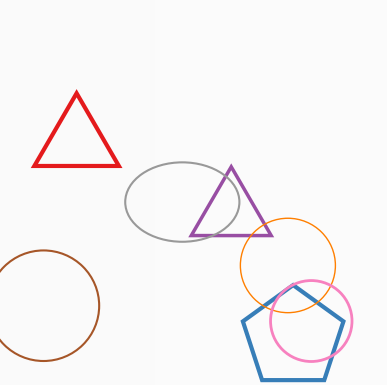[{"shape": "triangle", "thickness": 3, "radius": 0.63, "center": [0.198, 0.632]}, {"shape": "pentagon", "thickness": 3, "radius": 0.68, "center": [0.757, 0.123]}, {"shape": "triangle", "thickness": 2.5, "radius": 0.6, "center": [0.597, 0.448]}, {"shape": "circle", "thickness": 1, "radius": 0.61, "center": [0.743, 0.31]}, {"shape": "circle", "thickness": 1.5, "radius": 0.72, "center": [0.112, 0.206]}, {"shape": "circle", "thickness": 2, "radius": 0.53, "center": [0.803, 0.166]}, {"shape": "oval", "thickness": 1.5, "radius": 0.74, "center": [0.47, 0.475]}]